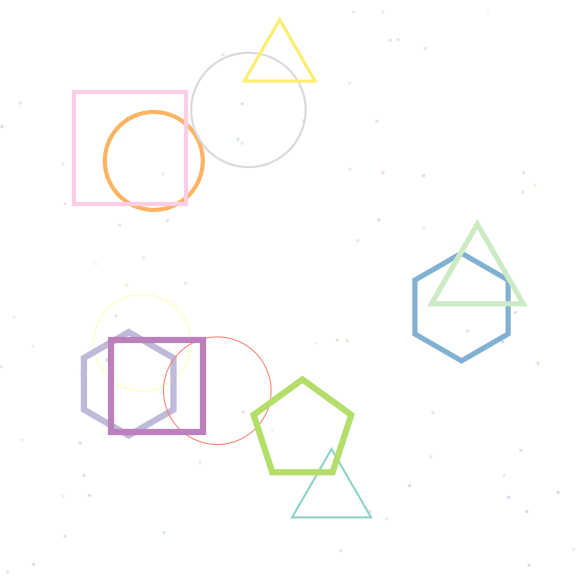[{"shape": "triangle", "thickness": 1, "radius": 0.39, "center": [0.574, 0.143]}, {"shape": "circle", "thickness": 0.5, "radius": 0.42, "center": [0.247, 0.406]}, {"shape": "hexagon", "thickness": 3, "radius": 0.45, "center": [0.223, 0.335]}, {"shape": "circle", "thickness": 0.5, "radius": 0.47, "center": [0.376, 0.323]}, {"shape": "hexagon", "thickness": 2.5, "radius": 0.47, "center": [0.799, 0.467]}, {"shape": "circle", "thickness": 2, "radius": 0.42, "center": [0.266, 0.72]}, {"shape": "pentagon", "thickness": 3, "radius": 0.44, "center": [0.524, 0.253]}, {"shape": "square", "thickness": 2, "radius": 0.48, "center": [0.225, 0.743]}, {"shape": "circle", "thickness": 1, "radius": 0.5, "center": [0.43, 0.809]}, {"shape": "square", "thickness": 3, "radius": 0.4, "center": [0.272, 0.331]}, {"shape": "triangle", "thickness": 2.5, "radius": 0.46, "center": [0.827, 0.519]}, {"shape": "triangle", "thickness": 1.5, "radius": 0.35, "center": [0.484, 0.894]}]